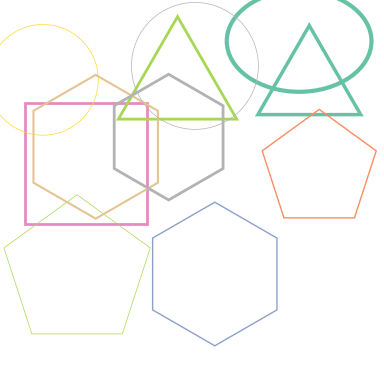[{"shape": "oval", "thickness": 3, "radius": 0.94, "center": [0.777, 0.893]}, {"shape": "triangle", "thickness": 2.5, "radius": 0.77, "center": [0.803, 0.779]}, {"shape": "pentagon", "thickness": 1, "radius": 0.78, "center": [0.829, 0.56]}, {"shape": "hexagon", "thickness": 1, "radius": 0.93, "center": [0.558, 0.288]}, {"shape": "square", "thickness": 2, "radius": 0.79, "center": [0.223, 0.575]}, {"shape": "pentagon", "thickness": 0.5, "radius": 1.0, "center": [0.2, 0.294]}, {"shape": "triangle", "thickness": 2, "radius": 0.89, "center": [0.461, 0.779]}, {"shape": "circle", "thickness": 0.5, "radius": 0.72, "center": [0.111, 0.793]}, {"shape": "hexagon", "thickness": 1.5, "radius": 0.93, "center": [0.249, 0.619]}, {"shape": "hexagon", "thickness": 2, "radius": 0.82, "center": [0.438, 0.644]}, {"shape": "circle", "thickness": 0.5, "radius": 0.82, "center": [0.506, 0.829]}]